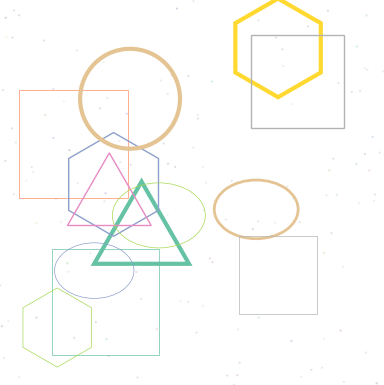[{"shape": "triangle", "thickness": 3, "radius": 0.71, "center": [0.368, 0.386]}, {"shape": "square", "thickness": 0.5, "radius": 0.69, "center": [0.274, 0.216]}, {"shape": "square", "thickness": 0.5, "radius": 0.7, "center": [0.191, 0.626]}, {"shape": "hexagon", "thickness": 1, "radius": 0.67, "center": [0.295, 0.521]}, {"shape": "oval", "thickness": 0.5, "radius": 0.52, "center": [0.245, 0.297]}, {"shape": "triangle", "thickness": 1, "radius": 0.63, "center": [0.284, 0.477]}, {"shape": "oval", "thickness": 0.5, "radius": 0.6, "center": [0.413, 0.441]}, {"shape": "hexagon", "thickness": 0.5, "radius": 0.51, "center": [0.149, 0.149]}, {"shape": "hexagon", "thickness": 3, "radius": 0.64, "center": [0.722, 0.876]}, {"shape": "oval", "thickness": 2, "radius": 0.54, "center": [0.665, 0.456]}, {"shape": "circle", "thickness": 3, "radius": 0.65, "center": [0.338, 0.743]}, {"shape": "square", "thickness": 0.5, "radius": 0.5, "center": [0.722, 0.286]}, {"shape": "square", "thickness": 1, "radius": 0.6, "center": [0.774, 0.787]}]